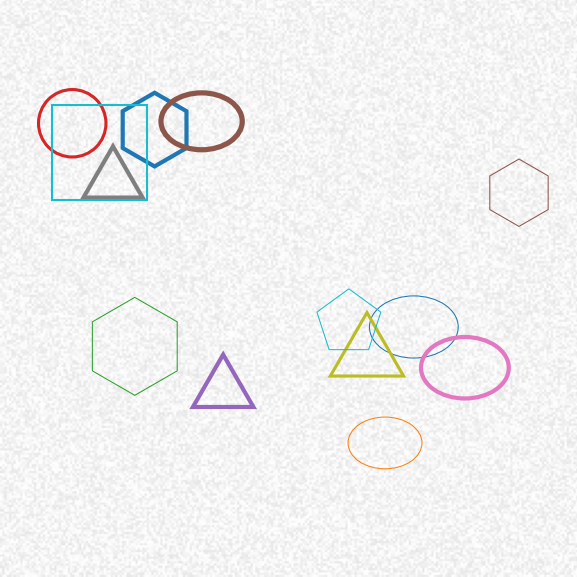[{"shape": "hexagon", "thickness": 2, "radius": 0.32, "center": [0.268, 0.775]}, {"shape": "oval", "thickness": 0.5, "radius": 0.38, "center": [0.717, 0.433]}, {"shape": "oval", "thickness": 0.5, "radius": 0.32, "center": [0.667, 0.232]}, {"shape": "hexagon", "thickness": 0.5, "radius": 0.42, "center": [0.233, 0.399]}, {"shape": "circle", "thickness": 1.5, "radius": 0.29, "center": [0.125, 0.786]}, {"shape": "triangle", "thickness": 2, "radius": 0.3, "center": [0.386, 0.325]}, {"shape": "hexagon", "thickness": 0.5, "radius": 0.29, "center": [0.899, 0.665]}, {"shape": "oval", "thickness": 2.5, "radius": 0.35, "center": [0.349, 0.789]}, {"shape": "oval", "thickness": 2, "radius": 0.38, "center": [0.805, 0.362]}, {"shape": "triangle", "thickness": 2, "radius": 0.3, "center": [0.196, 0.687]}, {"shape": "triangle", "thickness": 1.5, "radius": 0.37, "center": [0.635, 0.385]}, {"shape": "pentagon", "thickness": 0.5, "radius": 0.29, "center": [0.604, 0.441]}, {"shape": "square", "thickness": 1, "radius": 0.41, "center": [0.172, 0.735]}]